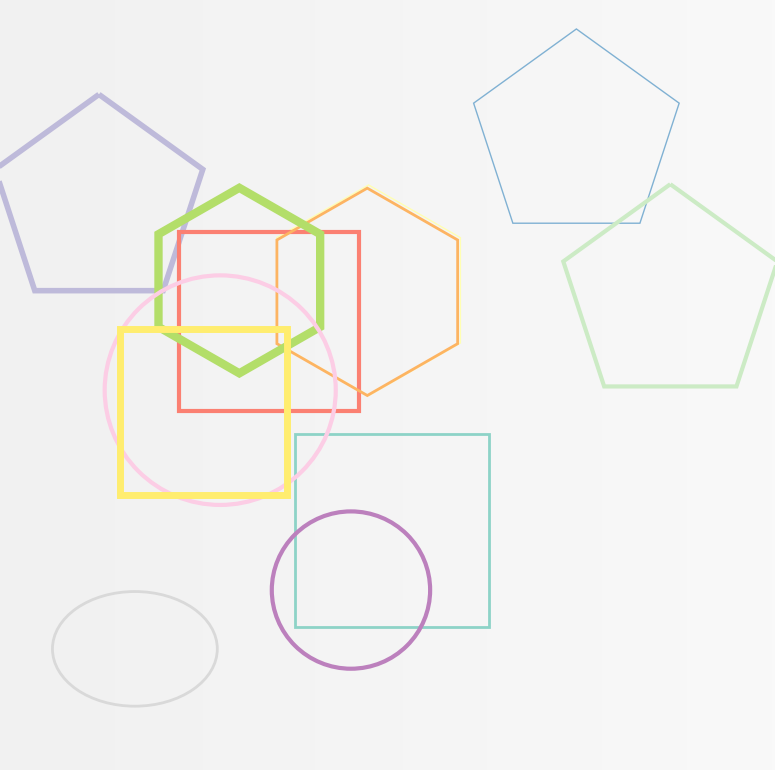[{"shape": "square", "thickness": 1, "radius": 0.63, "center": [0.506, 0.311]}, {"shape": "hexagon", "thickness": 0.5, "radius": 0.68, "center": [0.476, 0.623]}, {"shape": "pentagon", "thickness": 2, "radius": 0.7, "center": [0.128, 0.736]}, {"shape": "square", "thickness": 1.5, "radius": 0.58, "center": [0.347, 0.583]}, {"shape": "pentagon", "thickness": 0.5, "radius": 0.7, "center": [0.744, 0.823]}, {"shape": "hexagon", "thickness": 1, "radius": 0.67, "center": [0.474, 0.621]}, {"shape": "hexagon", "thickness": 3, "radius": 0.6, "center": [0.309, 0.636]}, {"shape": "circle", "thickness": 1.5, "radius": 0.75, "center": [0.284, 0.493]}, {"shape": "oval", "thickness": 1, "radius": 0.53, "center": [0.174, 0.157]}, {"shape": "circle", "thickness": 1.5, "radius": 0.51, "center": [0.453, 0.234]}, {"shape": "pentagon", "thickness": 1.5, "radius": 0.73, "center": [0.865, 0.616]}, {"shape": "square", "thickness": 2.5, "radius": 0.54, "center": [0.263, 0.465]}]